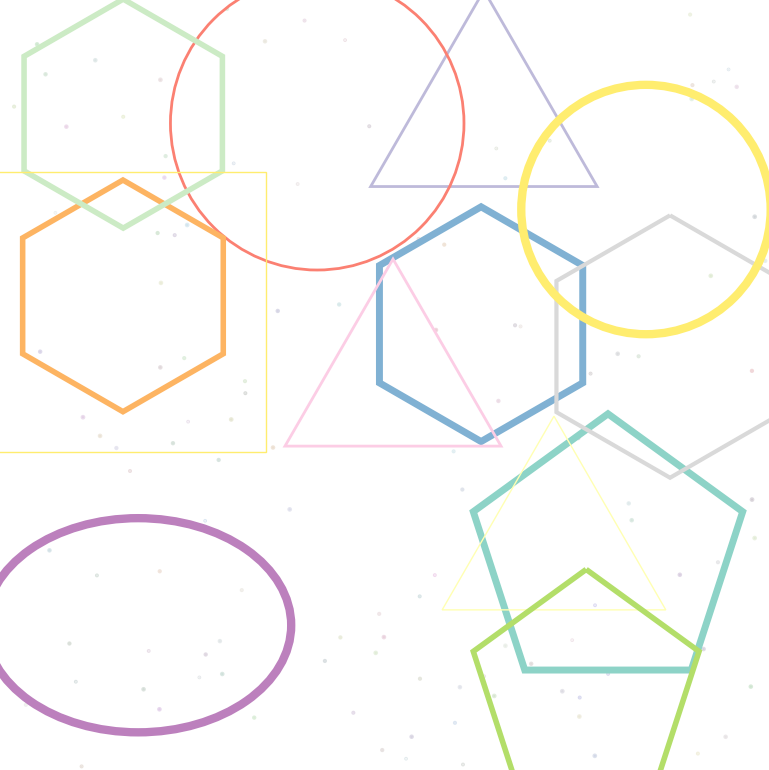[{"shape": "pentagon", "thickness": 2.5, "radius": 0.92, "center": [0.79, 0.279]}, {"shape": "triangle", "thickness": 0.5, "radius": 0.84, "center": [0.719, 0.292]}, {"shape": "triangle", "thickness": 1, "radius": 0.85, "center": [0.628, 0.843]}, {"shape": "circle", "thickness": 1, "radius": 0.95, "center": [0.412, 0.84]}, {"shape": "hexagon", "thickness": 2.5, "radius": 0.76, "center": [0.625, 0.579]}, {"shape": "hexagon", "thickness": 2, "radius": 0.75, "center": [0.16, 0.616]}, {"shape": "pentagon", "thickness": 2, "radius": 0.77, "center": [0.761, 0.106]}, {"shape": "triangle", "thickness": 1, "radius": 0.81, "center": [0.51, 0.502]}, {"shape": "hexagon", "thickness": 1.5, "radius": 0.85, "center": [0.87, 0.55]}, {"shape": "oval", "thickness": 3, "radius": 0.99, "center": [0.179, 0.188]}, {"shape": "hexagon", "thickness": 2, "radius": 0.74, "center": [0.16, 0.852]}, {"shape": "circle", "thickness": 3, "radius": 0.81, "center": [0.839, 0.728]}, {"shape": "square", "thickness": 0.5, "radius": 0.91, "center": [0.164, 0.594]}]